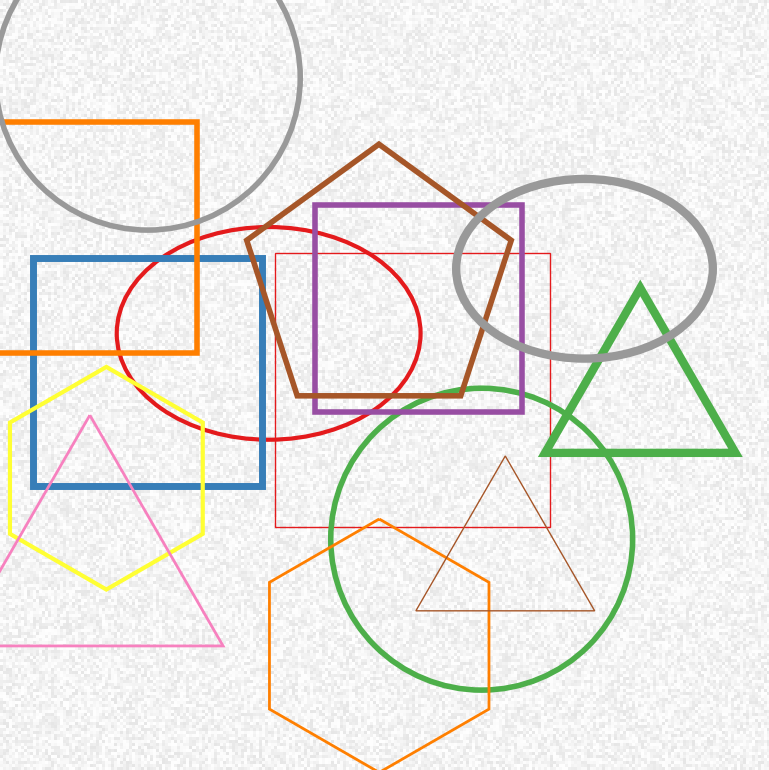[{"shape": "square", "thickness": 0.5, "radius": 0.89, "center": [0.535, 0.493]}, {"shape": "oval", "thickness": 1.5, "radius": 0.99, "center": [0.349, 0.567]}, {"shape": "square", "thickness": 2.5, "radius": 0.74, "center": [0.192, 0.517]}, {"shape": "circle", "thickness": 2, "radius": 0.98, "center": [0.626, 0.3]}, {"shape": "triangle", "thickness": 3, "radius": 0.71, "center": [0.832, 0.483]}, {"shape": "square", "thickness": 2, "radius": 0.67, "center": [0.544, 0.599]}, {"shape": "hexagon", "thickness": 1, "radius": 0.82, "center": [0.492, 0.161]}, {"shape": "square", "thickness": 2, "radius": 0.75, "center": [0.106, 0.692]}, {"shape": "hexagon", "thickness": 1.5, "radius": 0.72, "center": [0.138, 0.379]}, {"shape": "triangle", "thickness": 0.5, "radius": 0.67, "center": [0.656, 0.274]}, {"shape": "pentagon", "thickness": 2, "radius": 0.9, "center": [0.492, 0.632]}, {"shape": "triangle", "thickness": 1, "radius": 1.0, "center": [0.117, 0.261]}, {"shape": "oval", "thickness": 3, "radius": 0.83, "center": [0.759, 0.651]}, {"shape": "circle", "thickness": 2, "radius": 0.99, "center": [0.192, 0.899]}]